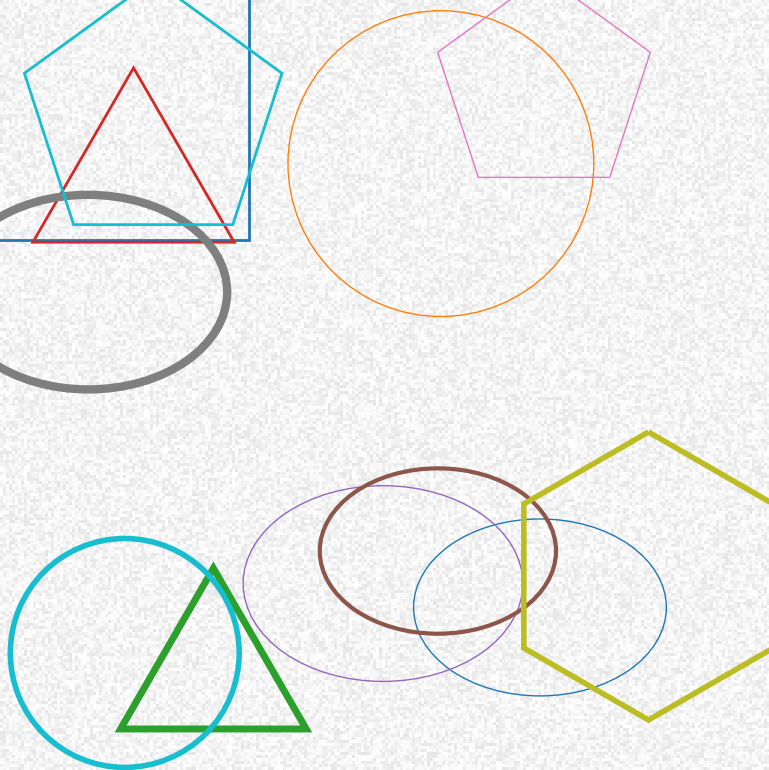[{"shape": "square", "thickness": 1, "radius": 0.83, "center": [0.157, 0.856]}, {"shape": "oval", "thickness": 0.5, "radius": 0.82, "center": [0.701, 0.211]}, {"shape": "circle", "thickness": 0.5, "radius": 0.99, "center": [0.573, 0.788]}, {"shape": "triangle", "thickness": 2.5, "radius": 0.7, "center": [0.277, 0.123]}, {"shape": "triangle", "thickness": 1, "radius": 0.75, "center": [0.173, 0.761]}, {"shape": "oval", "thickness": 0.5, "radius": 0.91, "center": [0.497, 0.242]}, {"shape": "oval", "thickness": 1.5, "radius": 0.77, "center": [0.569, 0.284]}, {"shape": "pentagon", "thickness": 0.5, "radius": 0.73, "center": [0.707, 0.887]}, {"shape": "oval", "thickness": 3, "radius": 0.9, "center": [0.115, 0.621]}, {"shape": "hexagon", "thickness": 2, "radius": 0.94, "center": [0.842, 0.252]}, {"shape": "pentagon", "thickness": 1, "radius": 0.88, "center": [0.199, 0.851]}, {"shape": "circle", "thickness": 2, "radius": 0.74, "center": [0.162, 0.152]}]